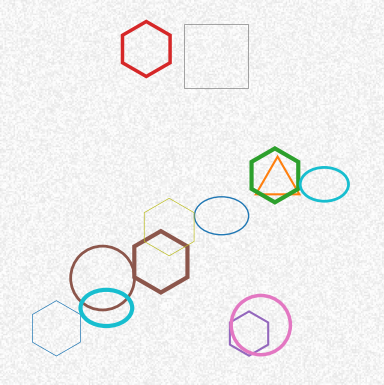[{"shape": "hexagon", "thickness": 0.5, "radius": 0.36, "center": [0.147, 0.147]}, {"shape": "oval", "thickness": 1, "radius": 0.35, "center": [0.575, 0.44]}, {"shape": "triangle", "thickness": 1.5, "radius": 0.33, "center": [0.721, 0.528]}, {"shape": "hexagon", "thickness": 3, "radius": 0.35, "center": [0.714, 0.544]}, {"shape": "hexagon", "thickness": 2.5, "radius": 0.36, "center": [0.38, 0.873]}, {"shape": "hexagon", "thickness": 1.5, "radius": 0.29, "center": [0.647, 0.134]}, {"shape": "circle", "thickness": 2, "radius": 0.41, "center": [0.266, 0.278]}, {"shape": "hexagon", "thickness": 3, "radius": 0.4, "center": [0.418, 0.32]}, {"shape": "circle", "thickness": 2.5, "radius": 0.38, "center": [0.677, 0.156]}, {"shape": "square", "thickness": 0.5, "radius": 0.41, "center": [0.56, 0.855]}, {"shape": "hexagon", "thickness": 0.5, "radius": 0.37, "center": [0.439, 0.41]}, {"shape": "oval", "thickness": 2, "radius": 0.31, "center": [0.842, 0.521]}, {"shape": "oval", "thickness": 3, "radius": 0.34, "center": [0.276, 0.2]}]